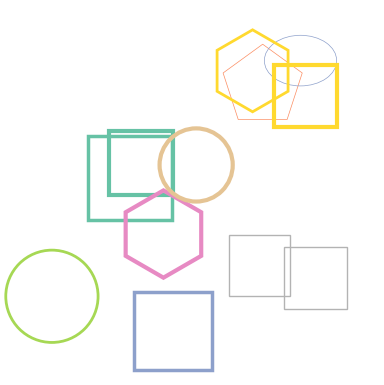[{"shape": "square", "thickness": 3, "radius": 0.42, "center": [0.366, 0.576]}, {"shape": "square", "thickness": 2.5, "radius": 0.54, "center": [0.338, 0.538]}, {"shape": "pentagon", "thickness": 0.5, "radius": 0.54, "center": [0.682, 0.777]}, {"shape": "oval", "thickness": 0.5, "radius": 0.47, "center": [0.781, 0.843]}, {"shape": "square", "thickness": 2.5, "radius": 0.5, "center": [0.449, 0.141]}, {"shape": "hexagon", "thickness": 3, "radius": 0.57, "center": [0.425, 0.392]}, {"shape": "circle", "thickness": 2, "radius": 0.6, "center": [0.135, 0.23]}, {"shape": "square", "thickness": 3, "radius": 0.41, "center": [0.793, 0.751]}, {"shape": "hexagon", "thickness": 2, "radius": 0.53, "center": [0.656, 0.816]}, {"shape": "circle", "thickness": 3, "radius": 0.48, "center": [0.509, 0.572]}, {"shape": "square", "thickness": 1, "radius": 0.4, "center": [0.674, 0.311]}, {"shape": "square", "thickness": 1, "radius": 0.41, "center": [0.82, 0.278]}]